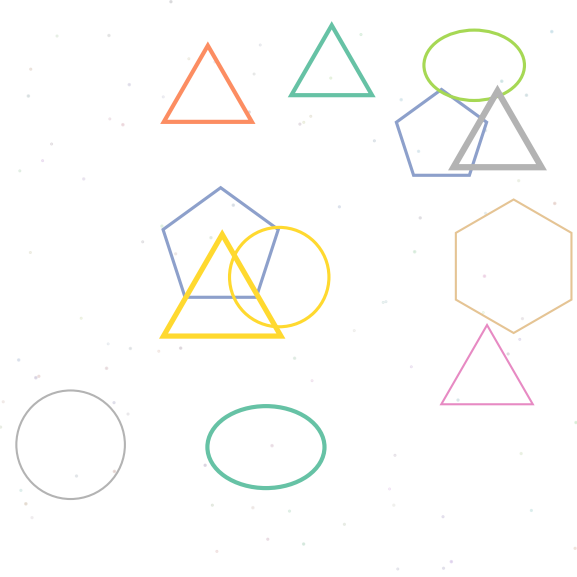[{"shape": "triangle", "thickness": 2, "radius": 0.4, "center": [0.574, 0.875]}, {"shape": "oval", "thickness": 2, "radius": 0.51, "center": [0.461, 0.225]}, {"shape": "triangle", "thickness": 2, "radius": 0.44, "center": [0.36, 0.832]}, {"shape": "pentagon", "thickness": 1.5, "radius": 0.52, "center": [0.382, 0.569]}, {"shape": "pentagon", "thickness": 1.5, "radius": 0.41, "center": [0.764, 0.762]}, {"shape": "triangle", "thickness": 1, "radius": 0.46, "center": [0.843, 0.345]}, {"shape": "oval", "thickness": 1.5, "radius": 0.44, "center": [0.821, 0.886]}, {"shape": "circle", "thickness": 1.5, "radius": 0.43, "center": [0.484, 0.519]}, {"shape": "triangle", "thickness": 2.5, "radius": 0.59, "center": [0.385, 0.476]}, {"shape": "hexagon", "thickness": 1, "radius": 0.58, "center": [0.889, 0.538]}, {"shape": "triangle", "thickness": 3, "radius": 0.44, "center": [0.861, 0.754]}, {"shape": "circle", "thickness": 1, "radius": 0.47, "center": [0.122, 0.229]}]